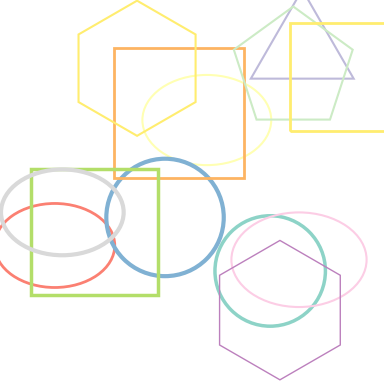[{"shape": "circle", "thickness": 2.5, "radius": 0.72, "center": [0.702, 0.296]}, {"shape": "oval", "thickness": 1.5, "radius": 0.84, "center": [0.537, 0.688]}, {"shape": "triangle", "thickness": 1.5, "radius": 0.77, "center": [0.785, 0.873]}, {"shape": "oval", "thickness": 2, "radius": 0.78, "center": [0.142, 0.362]}, {"shape": "circle", "thickness": 3, "radius": 0.76, "center": [0.429, 0.435]}, {"shape": "square", "thickness": 2, "radius": 0.84, "center": [0.465, 0.707]}, {"shape": "square", "thickness": 2.5, "radius": 0.82, "center": [0.245, 0.397]}, {"shape": "oval", "thickness": 1.5, "radius": 0.88, "center": [0.777, 0.325]}, {"shape": "oval", "thickness": 3, "radius": 0.8, "center": [0.162, 0.448]}, {"shape": "hexagon", "thickness": 1, "radius": 0.91, "center": [0.727, 0.194]}, {"shape": "pentagon", "thickness": 1.5, "radius": 0.81, "center": [0.762, 0.821]}, {"shape": "square", "thickness": 2, "radius": 0.7, "center": [0.894, 0.801]}, {"shape": "hexagon", "thickness": 1.5, "radius": 0.88, "center": [0.356, 0.823]}]